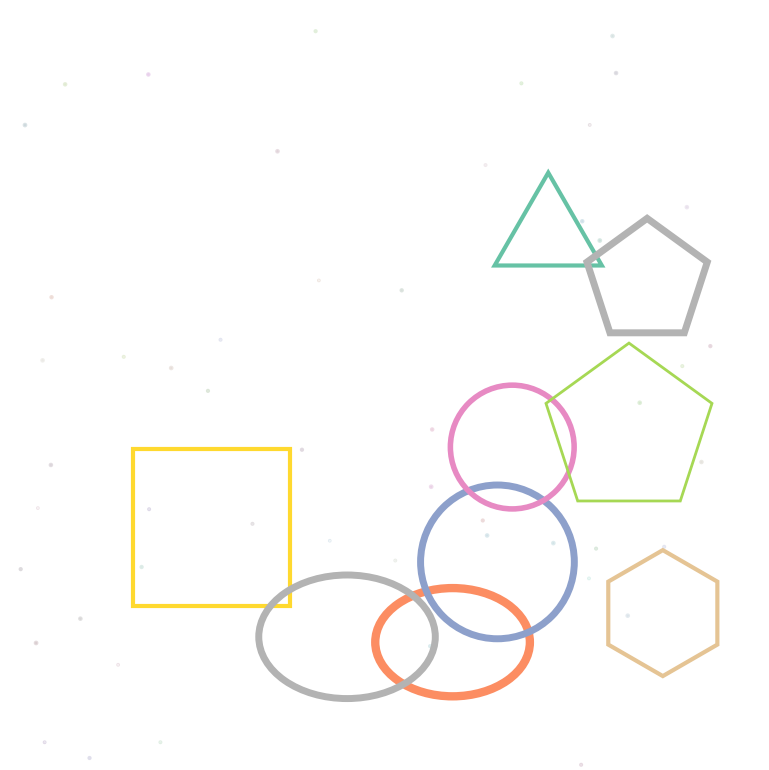[{"shape": "triangle", "thickness": 1.5, "radius": 0.4, "center": [0.712, 0.695]}, {"shape": "oval", "thickness": 3, "radius": 0.5, "center": [0.588, 0.166]}, {"shape": "circle", "thickness": 2.5, "radius": 0.5, "center": [0.646, 0.27]}, {"shape": "circle", "thickness": 2, "radius": 0.4, "center": [0.665, 0.419]}, {"shape": "pentagon", "thickness": 1, "radius": 0.57, "center": [0.817, 0.441]}, {"shape": "square", "thickness": 1.5, "radius": 0.51, "center": [0.274, 0.315]}, {"shape": "hexagon", "thickness": 1.5, "radius": 0.41, "center": [0.861, 0.204]}, {"shape": "pentagon", "thickness": 2.5, "radius": 0.41, "center": [0.84, 0.634]}, {"shape": "oval", "thickness": 2.5, "radius": 0.57, "center": [0.451, 0.173]}]